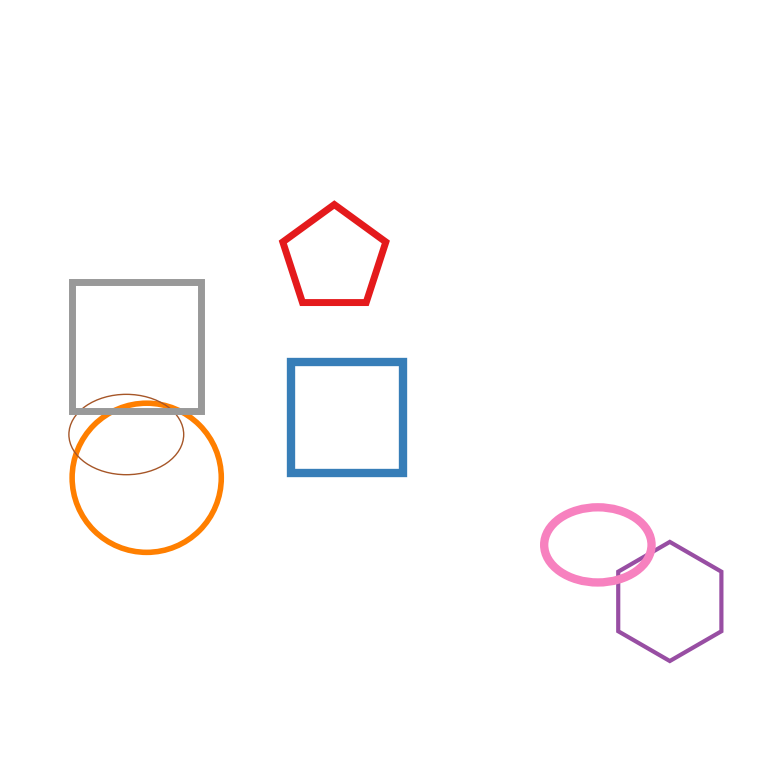[{"shape": "pentagon", "thickness": 2.5, "radius": 0.35, "center": [0.434, 0.664]}, {"shape": "square", "thickness": 3, "radius": 0.36, "center": [0.451, 0.458]}, {"shape": "hexagon", "thickness": 1.5, "radius": 0.39, "center": [0.87, 0.219]}, {"shape": "circle", "thickness": 2, "radius": 0.48, "center": [0.191, 0.38]}, {"shape": "oval", "thickness": 0.5, "radius": 0.37, "center": [0.164, 0.436]}, {"shape": "oval", "thickness": 3, "radius": 0.35, "center": [0.776, 0.292]}, {"shape": "square", "thickness": 2.5, "radius": 0.42, "center": [0.177, 0.55]}]